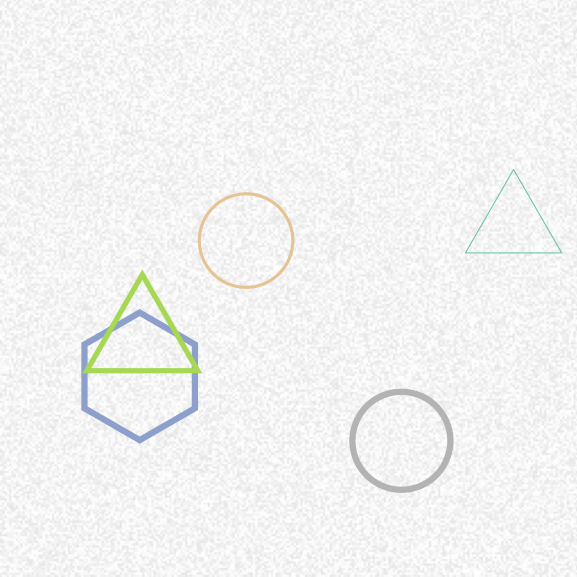[{"shape": "triangle", "thickness": 0.5, "radius": 0.48, "center": [0.889, 0.609]}, {"shape": "hexagon", "thickness": 3, "radius": 0.55, "center": [0.242, 0.347]}, {"shape": "triangle", "thickness": 2.5, "radius": 0.55, "center": [0.246, 0.413]}, {"shape": "circle", "thickness": 1.5, "radius": 0.4, "center": [0.426, 0.583]}, {"shape": "circle", "thickness": 3, "radius": 0.42, "center": [0.695, 0.236]}]